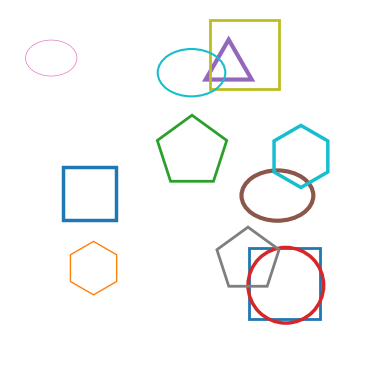[{"shape": "square", "thickness": 2, "radius": 0.46, "center": [0.739, 0.264]}, {"shape": "square", "thickness": 2.5, "radius": 0.34, "center": [0.232, 0.498]}, {"shape": "hexagon", "thickness": 1, "radius": 0.35, "center": [0.243, 0.304]}, {"shape": "pentagon", "thickness": 2, "radius": 0.47, "center": [0.499, 0.606]}, {"shape": "circle", "thickness": 2.5, "radius": 0.49, "center": [0.742, 0.259]}, {"shape": "triangle", "thickness": 3, "radius": 0.35, "center": [0.594, 0.828]}, {"shape": "oval", "thickness": 3, "radius": 0.47, "center": [0.721, 0.492]}, {"shape": "oval", "thickness": 0.5, "radius": 0.33, "center": [0.133, 0.849]}, {"shape": "pentagon", "thickness": 2, "radius": 0.42, "center": [0.644, 0.325]}, {"shape": "square", "thickness": 2, "radius": 0.45, "center": [0.635, 0.859]}, {"shape": "oval", "thickness": 1.5, "radius": 0.44, "center": [0.497, 0.811]}, {"shape": "hexagon", "thickness": 2.5, "radius": 0.4, "center": [0.782, 0.594]}]